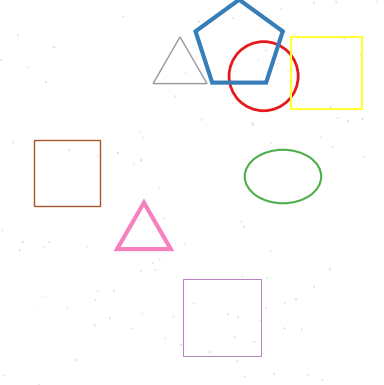[{"shape": "circle", "thickness": 2, "radius": 0.45, "center": [0.685, 0.802]}, {"shape": "pentagon", "thickness": 3, "radius": 0.6, "center": [0.621, 0.882]}, {"shape": "oval", "thickness": 1.5, "radius": 0.5, "center": [0.735, 0.542]}, {"shape": "square", "thickness": 0.5, "radius": 0.5, "center": [0.576, 0.176]}, {"shape": "square", "thickness": 1.5, "radius": 0.46, "center": [0.848, 0.811]}, {"shape": "square", "thickness": 1, "radius": 0.43, "center": [0.174, 0.55]}, {"shape": "triangle", "thickness": 3, "radius": 0.4, "center": [0.374, 0.393]}, {"shape": "triangle", "thickness": 1, "radius": 0.4, "center": [0.468, 0.823]}]